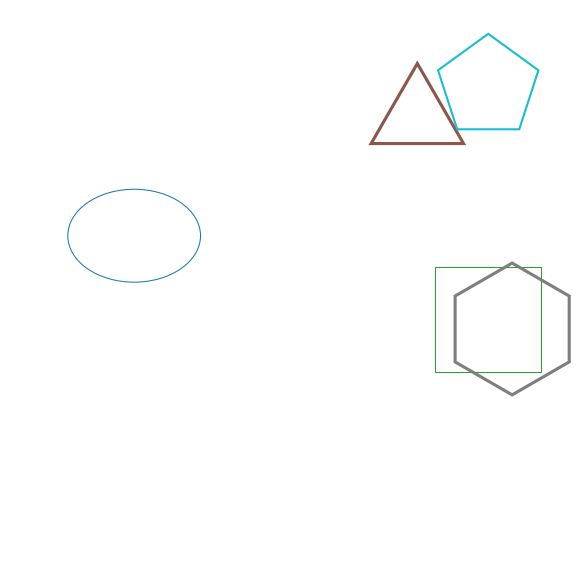[{"shape": "oval", "thickness": 0.5, "radius": 0.57, "center": [0.232, 0.591]}, {"shape": "square", "thickness": 0.5, "radius": 0.46, "center": [0.845, 0.446]}, {"shape": "triangle", "thickness": 1.5, "radius": 0.46, "center": [0.723, 0.797]}, {"shape": "hexagon", "thickness": 1.5, "radius": 0.57, "center": [0.887, 0.429]}, {"shape": "pentagon", "thickness": 1, "radius": 0.46, "center": [0.845, 0.849]}]